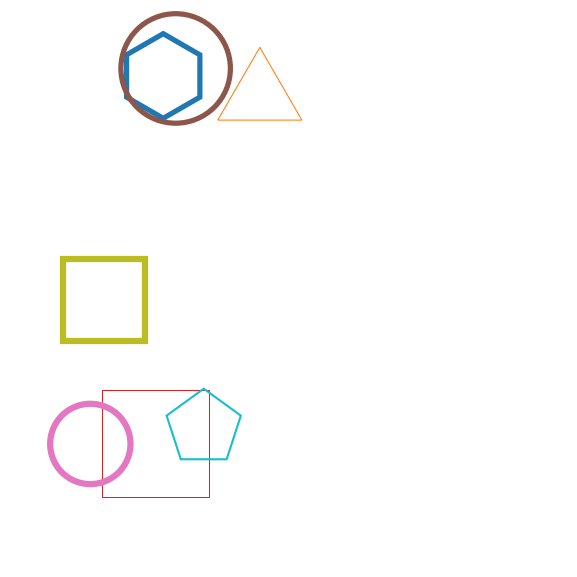[{"shape": "hexagon", "thickness": 2.5, "radius": 0.37, "center": [0.283, 0.868]}, {"shape": "triangle", "thickness": 0.5, "radius": 0.42, "center": [0.45, 0.833]}, {"shape": "square", "thickness": 0.5, "radius": 0.46, "center": [0.269, 0.231]}, {"shape": "circle", "thickness": 2.5, "radius": 0.47, "center": [0.304, 0.881]}, {"shape": "circle", "thickness": 3, "radius": 0.35, "center": [0.156, 0.23]}, {"shape": "square", "thickness": 3, "radius": 0.35, "center": [0.181, 0.48]}, {"shape": "pentagon", "thickness": 1, "radius": 0.34, "center": [0.353, 0.259]}]